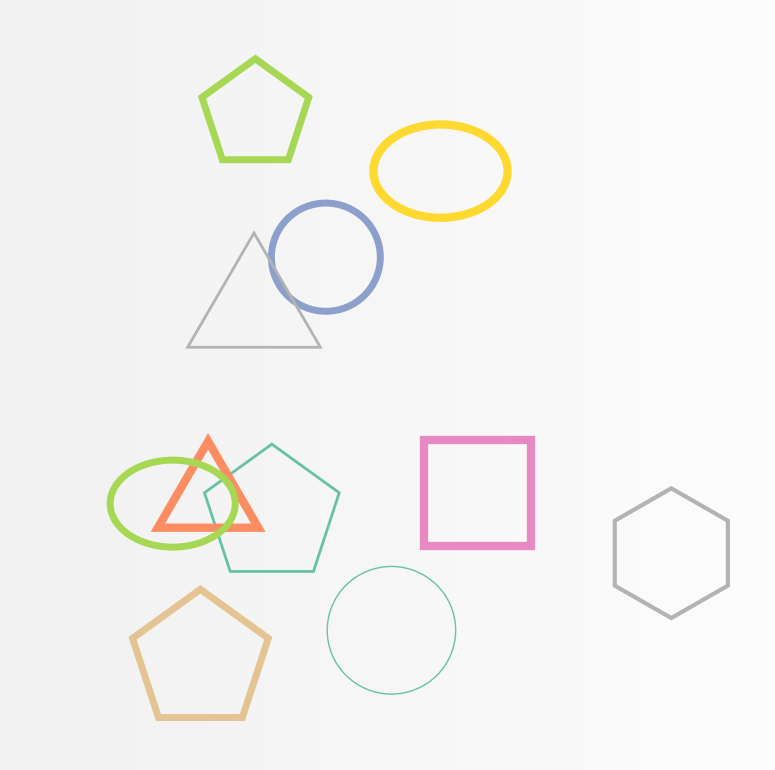[{"shape": "pentagon", "thickness": 1, "radius": 0.46, "center": [0.351, 0.332]}, {"shape": "circle", "thickness": 0.5, "radius": 0.41, "center": [0.505, 0.181]}, {"shape": "triangle", "thickness": 3, "radius": 0.37, "center": [0.268, 0.352]}, {"shape": "circle", "thickness": 2.5, "radius": 0.35, "center": [0.42, 0.666]}, {"shape": "square", "thickness": 3, "radius": 0.34, "center": [0.616, 0.36]}, {"shape": "oval", "thickness": 2.5, "radius": 0.4, "center": [0.223, 0.346]}, {"shape": "pentagon", "thickness": 2.5, "radius": 0.36, "center": [0.33, 0.851]}, {"shape": "oval", "thickness": 3, "radius": 0.43, "center": [0.568, 0.778]}, {"shape": "pentagon", "thickness": 2.5, "radius": 0.46, "center": [0.259, 0.143]}, {"shape": "triangle", "thickness": 1, "radius": 0.49, "center": [0.328, 0.598]}, {"shape": "hexagon", "thickness": 1.5, "radius": 0.42, "center": [0.866, 0.282]}]